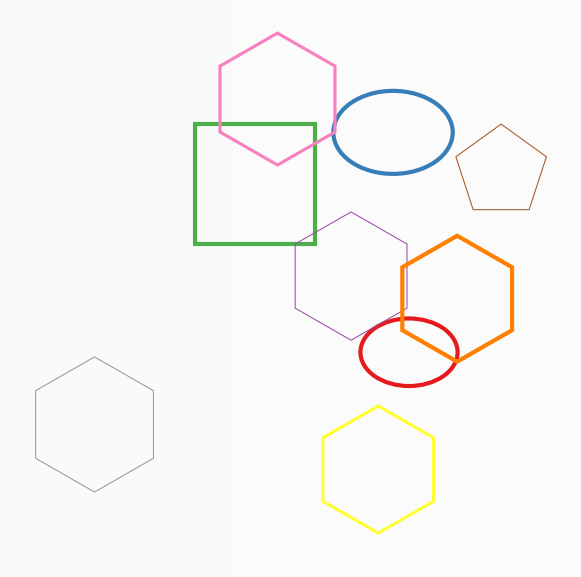[{"shape": "oval", "thickness": 2, "radius": 0.42, "center": [0.704, 0.389]}, {"shape": "oval", "thickness": 2, "radius": 0.51, "center": [0.676, 0.77]}, {"shape": "square", "thickness": 2, "radius": 0.52, "center": [0.439, 0.68]}, {"shape": "hexagon", "thickness": 0.5, "radius": 0.56, "center": [0.604, 0.521]}, {"shape": "hexagon", "thickness": 2, "radius": 0.55, "center": [0.787, 0.482]}, {"shape": "hexagon", "thickness": 1.5, "radius": 0.55, "center": [0.651, 0.186]}, {"shape": "pentagon", "thickness": 0.5, "radius": 0.41, "center": [0.862, 0.702]}, {"shape": "hexagon", "thickness": 1.5, "radius": 0.57, "center": [0.477, 0.828]}, {"shape": "hexagon", "thickness": 0.5, "radius": 0.59, "center": [0.163, 0.264]}]